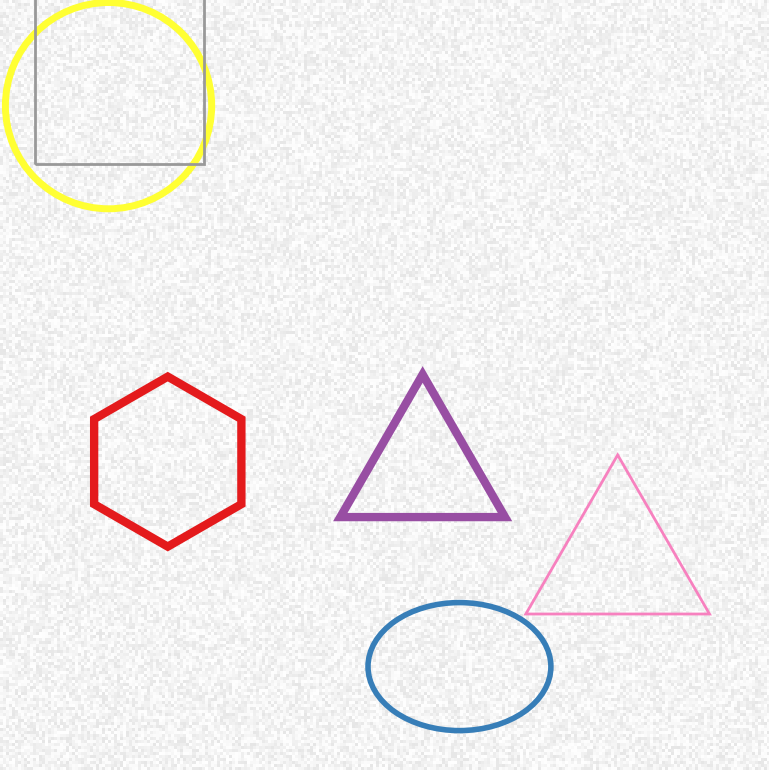[{"shape": "hexagon", "thickness": 3, "radius": 0.55, "center": [0.218, 0.4]}, {"shape": "oval", "thickness": 2, "radius": 0.59, "center": [0.597, 0.134]}, {"shape": "triangle", "thickness": 3, "radius": 0.62, "center": [0.549, 0.39]}, {"shape": "circle", "thickness": 2.5, "radius": 0.67, "center": [0.141, 0.863]}, {"shape": "triangle", "thickness": 1, "radius": 0.69, "center": [0.802, 0.271]}, {"shape": "square", "thickness": 1, "radius": 0.55, "center": [0.155, 0.897]}]